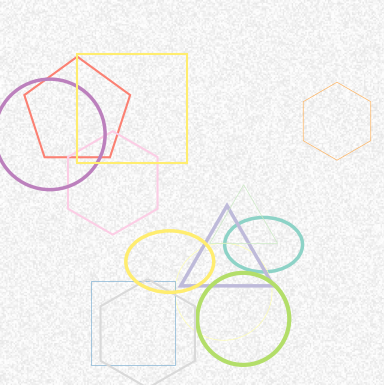[{"shape": "oval", "thickness": 2.5, "radius": 0.51, "center": [0.685, 0.364]}, {"shape": "circle", "thickness": 0.5, "radius": 0.63, "center": [0.58, 0.242]}, {"shape": "triangle", "thickness": 2.5, "radius": 0.69, "center": [0.59, 0.327]}, {"shape": "pentagon", "thickness": 1.5, "radius": 0.72, "center": [0.201, 0.708]}, {"shape": "square", "thickness": 0.5, "radius": 0.55, "center": [0.345, 0.162]}, {"shape": "hexagon", "thickness": 0.5, "radius": 0.51, "center": [0.875, 0.685]}, {"shape": "circle", "thickness": 3, "radius": 0.6, "center": [0.632, 0.172]}, {"shape": "hexagon", "thickness": 1.5, "radius": 0.67, "center": [0.293, 0.525]}, {"shape": "hexagon", "thickness": 1.5, "radius": 0.71, "center": [0.384, 0.134]}, {"shape": "circle", "thickness": 2.5, "radius": 0.72, "center": [0.129, 0.651]}, {"shape": "triangle", "thickness": 0.5, "radius": 0.51, "center": [0.633, 0.419]}, {"shape": "oval", "thickness": 2.5, "radius": 0.57, "center": [0.441, 0.321]}, {"shape": "square", "thickness": 1.5, "radius": 0.71, "center": [0.343, 0.718]}]